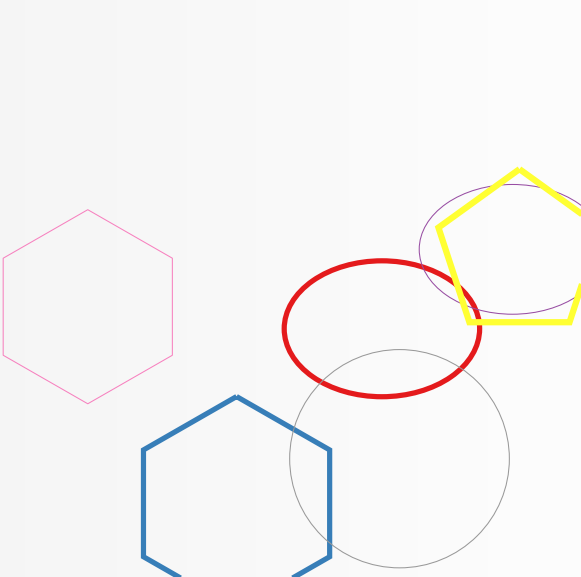[{"shape": "oval", "thickness": 2.5, "radius": 0.84, "center": [0.657, 0.43]}, {"shape": "hexagon", "thickness": 2.5, "radius": 0.92, "center": [0.407, 0.128]}, {"shape": "oval", "thickness": 0.5, "radius": 0.8, "center": [0.882, 0.567]}, {"shape": "pentagon", "thickness": 3, "radius": 0.73, "center": [0.894, 0.56]}, {"shape": "hexagon", "thickness": 0.5, "radius": 0.84, "center": [0.151, 0.468]}, {"shape": "circle", "thickness": 0.5, "radius": 0.94, "center": [0.687, 0.205]}]